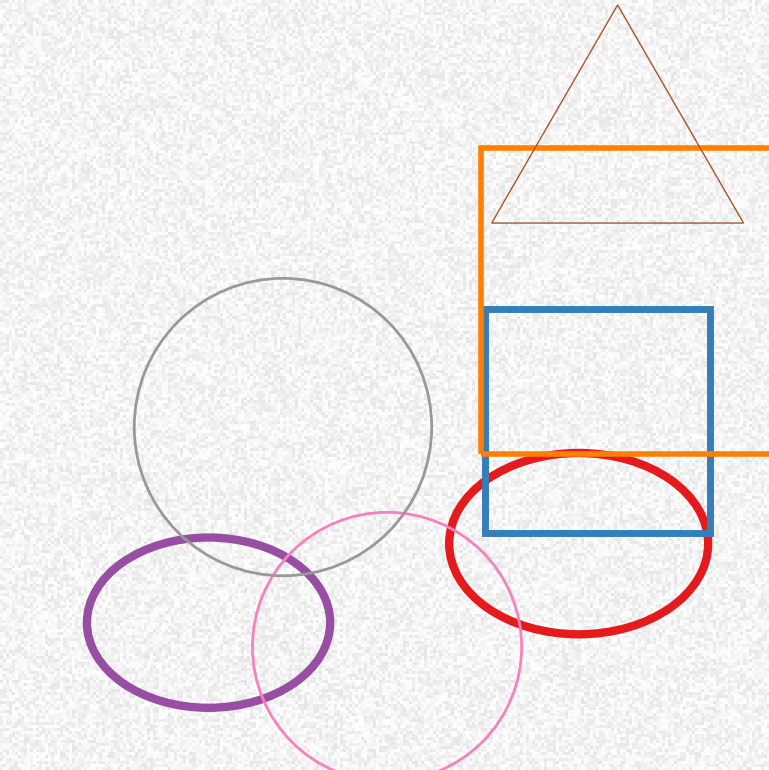[{"shape": "oval", "thickness": 3, "radius": 0.84, "center": [0.752, 0.294]}, {"shape": "square", "thickness": 2.5, "radius": 0.73, "center": [0.776, 0.453]}, {"shape": "oval", "thickness": 3, "radius": 0.79, "center": [0.271, 0.191]}, {"shape": "square", "thickness": 2, "radius": 0.99, "center": [0.823, 0.609]}, {"shape": "triangle", "thickness": 0.5, "radius": 0.94, "center": [0.802, 0.805]}, {"shape": "circle", "thickness": 1, "radius": 0.87, "center": [0.503, 0.16]}, {"shape": "circle", "thickness": 1, "radius": 0.97, "center": [0.368, 0.445]}]